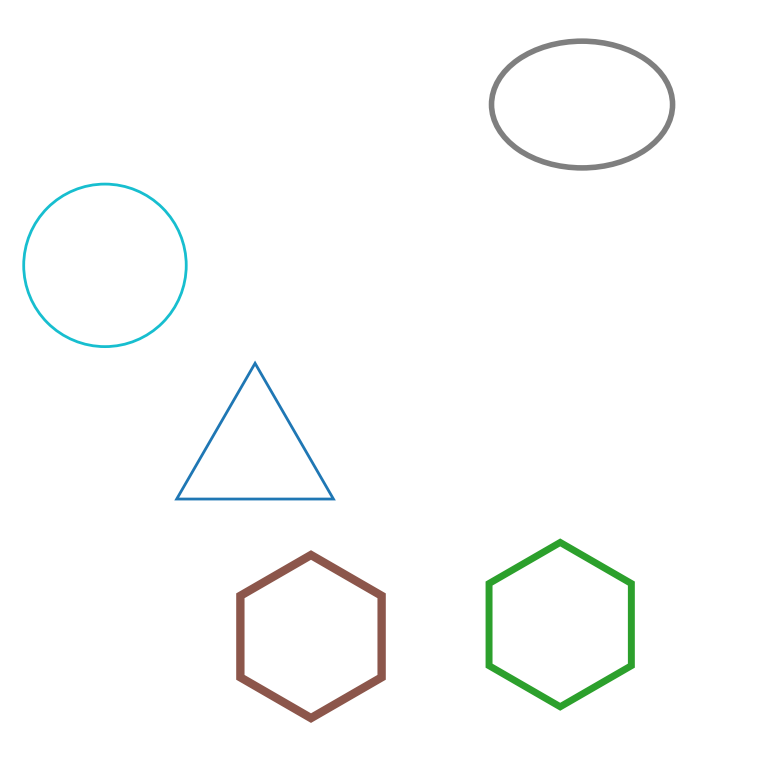[{"shape": "triangle", "thickness": 1, "radius": 0.59, "center": [0.331, 0.411]}, {"shape": "hexagon", "thickness": 2.5, "radius": 0.53, "center": [0.728, 0.189]}, {"shape": "hexagon", "thickness": 3, "radius": 0.53, "center": [0.404, 0.173]}, {"shape": "oval", "thickness": 2, "radius": 0.59, "center": [0.756, 0.864]}, {"shape": "circle", "thickness": 1, "radius": 0.53, "center": [0.136, 0.655]}]